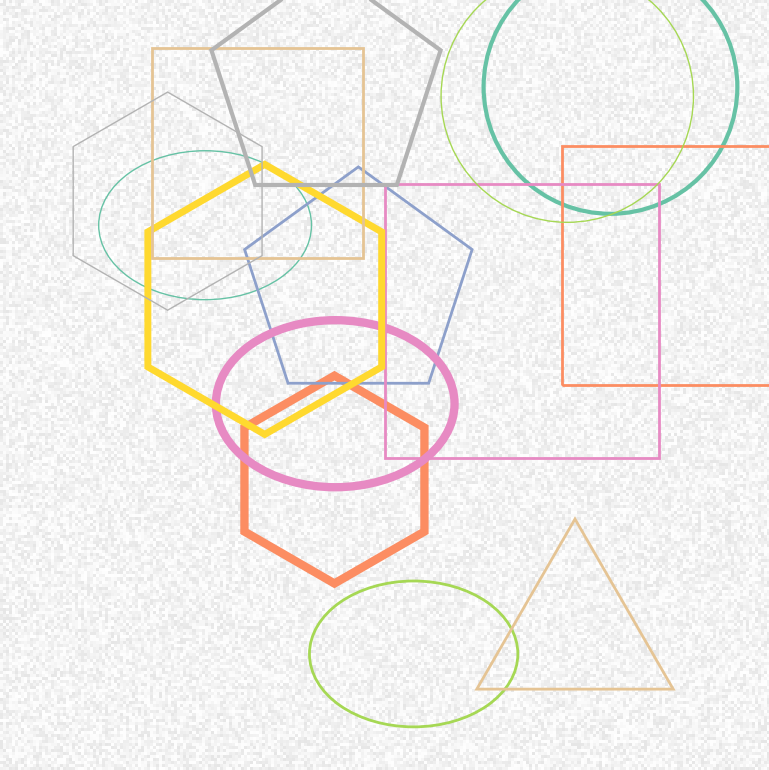[{"shape": "oval", "thickness": 0.5, "radius": 0.69, "center": [0.266, 0.708]}, {"shape": "circle", "thickness": 1.5, "radius": 0.82, "center": [0.793, 0.887]}, {"shape": "square", "thickness": 1, "radius": 0.78, "center": [0.885, 0.655]}, {"shape": "hexagon", "thickness": 3, "radius": 0.67, "center": [0.434, 0.377]}, {"shape": "pentagon", "thickness": 1, "radius": 0.78, "center": [0.465, 0.628]}, {"shape": "square", "thickness": 1, "radius": 0.89, "center": [0.678, 0.583]}, {"shape": "oval", "thickness": 3, "radius": 0.77, "center": [0.435, 0.476]}, {"shape": "circle", "thickness": 0.5, "radius": 0.82, "center": [0.737, 0.875]}, {"shape": "oval", "thickness": 1, "radius": 0.68, "center": [0.537, 0.151]}, {"shape": "hexagon", "thickness": 2.5, "radius": 0.88, "center": [0.344, 0.611]}, {"shape": "square", "thickness": 1, "radius": 0.68, "center": [0.334, 0.801]}, {"shape": "triangle", "thickness": 1, "radius": 0.74, "center": [0.747, 0.179]}, {"shape": "hexagon", "thickness": 0.5, "radius": 0.71, "center": [0.218, 0.739]}, {"shape": "pentagon", "thickness": 1.5, "radius": 0.78, "center": [0.423, 0.886]}]